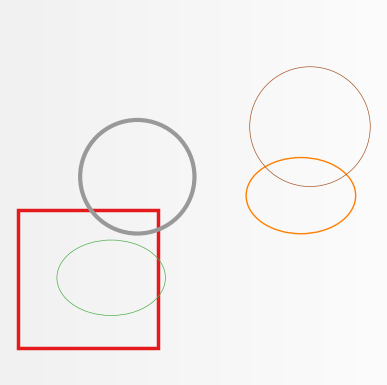[{"shape": "square", "thickness": 2.5, "radius": 0.9, "center": [0.228, 0.276]}, {"shape": "oval", "thickness": 0.5, "radius": 0.7, "center": [0.287, 0.278]}, {"shape": "oval", "thickness": 1, "radius": 0.71, "center": [0.776, 0.492]}, {"shape": "circle", "thickness": 0.5, "radius": 0.78, "center": [0.8, 0.671]}, {"shape": "circle", "thickness": 3, "radius": 0.74, "center": [0.354, 0.541]}]